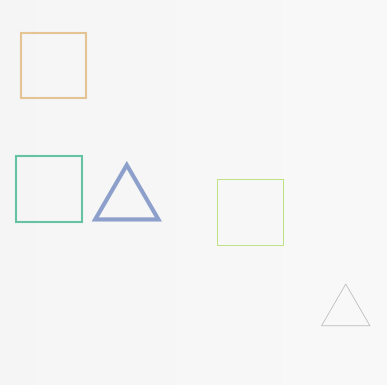[{"shape": "square", "thickness": 1.5, "radius": 0.43, "center": [0.127, 0.509]}, {"shape": "triangle", "thickness": 3, "radius": 0.47, "center": [0.327, 0.477]}, {"shape": "square", "thickness": 0.5, "radius": 0.43, "center": [0.645, 0.45]}, {"shape": "square", "thickness": 1.5, "radius": 0.42, "center": [0.138, 0.831]}, {"shape": "triangle", "thickness": 0.5, "radius": 0.36, "center": [0.892, 0.19]}]